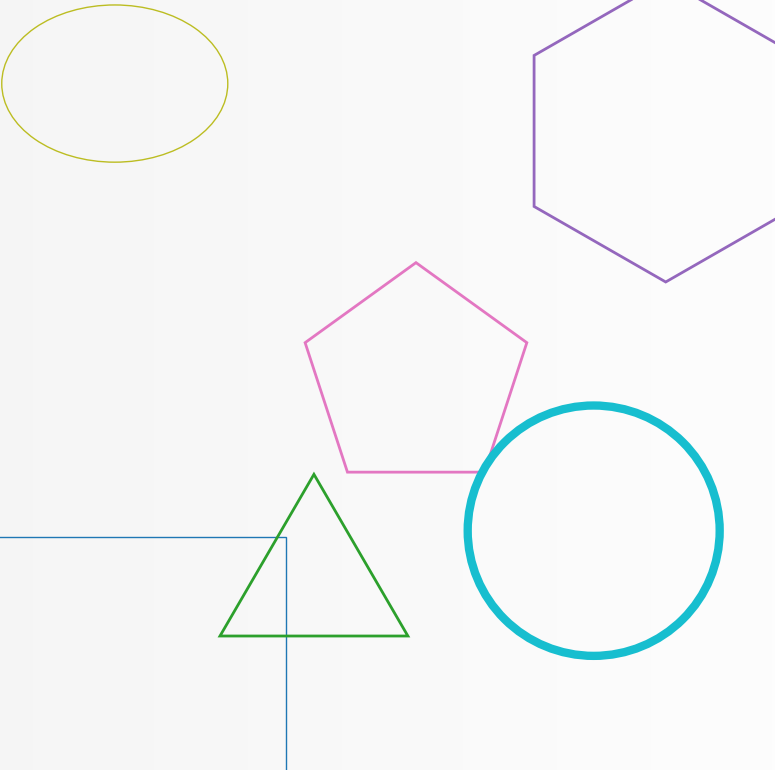[{"shape": "square", "thickness": 0.5, "radius": 0.96, "center": [0.177, 0.11]}, {"shape": "triangle", "thickness": 1, "radius": 0.7, "center": [0.405, 0.244]}, {"shape": "hexagon", "thickness": 1, "radius": 0.98, "center": [0.859, 0.83]}, {"shape": "pentagon", "thickness": 1, "radius": 0.75, "center": [0.537, 0.508]}, {"shape": "oval", "thickness": 0.5, "radius": 0.73, "center": [0.148, 0.891]}, {"shape": "circle", "thickness": 3, "radius": 0.81, "center": [0.766, 0.311]}]